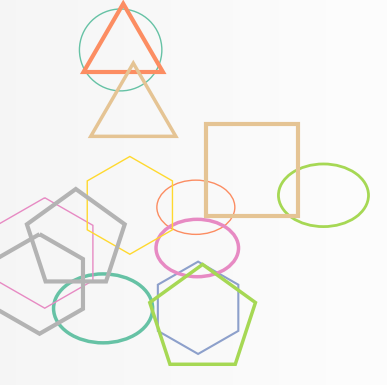[{"shape": "circle", "thickness": 1, "radius": 0.53, "center": [0.311, 0.87]}, {"shape": "oval", "thickness": 2.5, "radius": 0.64, "center": [0.266, 0.199]}, {"shape": "triangle", "thickness": 3, "radius": 0.59, "center": [0.318, 0.872]}, {"shape": "oval", "thickness": 1, "radius": 0.5, "center": [0.505, 0.462]}, {"shape": "hexagon", "thickness": 1.5, "radius": 0.6, "center": [0.511, 0.201]}, {"shape": "oval", "thickness": 2.5, "radius": 0.53, "center": [0.509, 0.356]}, {"shape": "hexagon", "thickness": 1, "radius": 0.72, "center": [0.115, 0.343]}, {"shape": "pentagon", "thickness": 2.5, "radius": 0.72, "center": [0.523, 0.17]}, {"shape": "oval", "thickness": 2, "radius": 0.58, "center": [0.835, 0.493]}, {"shape": "hexagon", "thickness": 1, "radius": 0.63, "center": [0.335, 0.467]}, {"shape": "square", "thickness": 3, "radius": 0.59, "center": [0.65, 0.559]}, {"shape": "triangle", "thickness": 2.5, "radius": 0.63, "center": [0.344, 0.709]}, {"shape": "hexagon", "thickness": 3, "radius": 0.65, "center": [0.102, 0.263]}, {"shape": "pentagon", "thickness": 3, "radius": 0.66, "center": [0.196, 0.376]}]